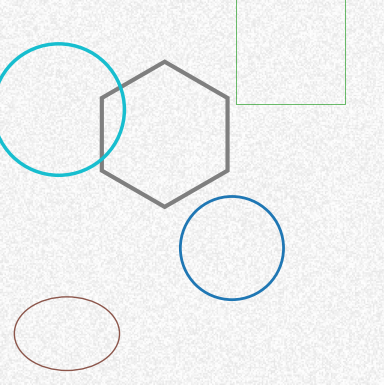[{"shape": "circle", "thickness": 2, "radius": 0.67, "center": [0.602, 0.356]}, {"shape": "square", "thickness": 0.5, "radius": 0.71, "center": [0.756, 0.872]}, {"shape": "oval", "thickness": 1, "radius": 0.68, "center": [0.174, 0.133]}, {"shape": "hexagon", "thickness": 3, "radius": 0.94, "center": [0.428, 0.651]}, {"shape": "circle", "thickness": 2.5, "radius": 0.85, "center": [0.152, 0.715]}]